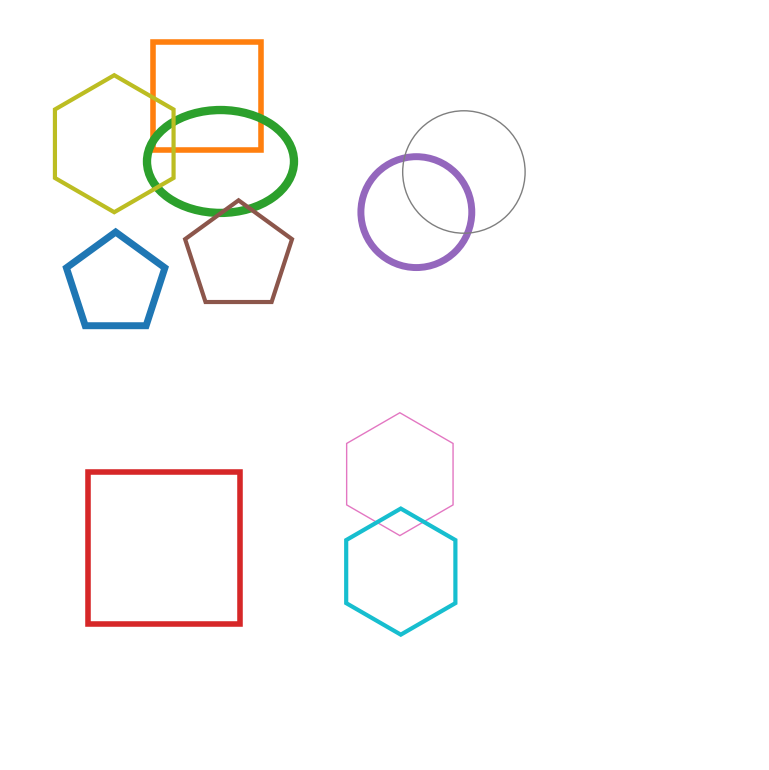[{"shape": "pentagon", "thickness": 2.5, "radius": 0.34, "center": [0.15, 0.631]}, {"shape": "square", "thickness": 2, "radius": 0.35, "center": [0.269, 0.876]}, {"shape": "oval", "thickness": 3, "radius": 0.48, "center": [0.286, 0.79]}, {"shape": "square", "thickness": 2, "radius": 0.49, "center": [0.213, 0.289]}, {"shape": "circle", "thickness": 2.5, "radius": 0.36, "center": [0.541, 0.725]}, {"shape": "pentagon", "thickness": 1.5, "radius": 0.37, "center": [0.31, 0.667]}, {"shape": "hexagon", "thickness": 0.5, "radius": 0.4, "center": [0.519, 0.384]}, {"shape": "circle", "thickness": 0.5, "radius": 0.4, "center": [0.602, 0.777]}, {"shape": "hexagon", "thickness": 1.5, "radius": 0.44, "center": [0.148, 0.813]}, {"shape": "hexagon", "thickness": 1.5, "radius": 0.41, "center": [0.521, 0.258]}]